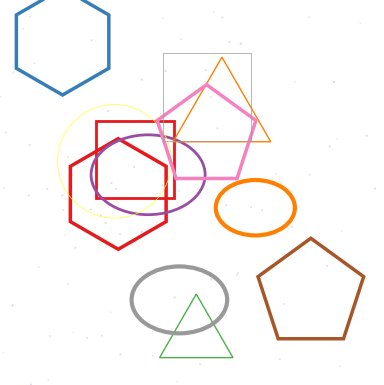[{"shape": "hexagon", "thickness": 2.5, "radius": 0.72, "center": [0.307, 0.496]}, {"shape": "square", "thickness": 2, "radius": 0.5, "center": [0.35, 0.586]}, {"shape": "hexagon", "thickness": 2.5, "radius": 0.69, "center": [0.163, 0.892]}, {"shape": "triangle", "thickness": 1, "radius": 0.55, "center": [0.51, 0.126]}, {"shape": "oval", "thickness": 2, "radius": 0.74, "center": [0.385, 0.546]}, {"shape": "oval", "thickness": 3, "radius": 0.51, "center": [0.663, 0.46]}, {"shape": "triangle", "thickness": 1, "radius": 0.73, "center": [0.576, 0.705]}, {"shape": "circle", "thickness": 0.5, "radius": 0.74, "center": [0.297, 0.581]}, {"shape": "pentagon", "thickness": 2.5, "radius": 0.72, "center": [0.807, 0.237]}, {"shape": "pentagon", "thickness": 2.5, "radius": 0.67, "center": [0.537, 0.645]}, {"shape": "oval", "thickness": 3, "radius": 0.62, "center": [0.466, 0.221]}, {"shape": "square", "thickness": 0.5, "radius": 0.57, "center": [0.537, 0.749]}]